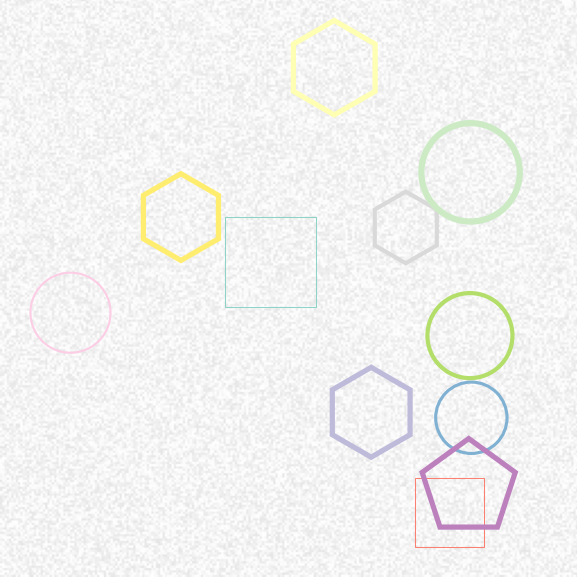[{"shape": "square", "thickness": 0.5, "radius": 0.39, "center": [0.469, 0.545]}, {"shape": "hexagon", "thickness": 2.5, "radius": 0.41, "center": [0.579, 0.882]}, {"shape": "hexagon", "thickness": 2.5, "radius": 0.39, "center": [0.643, 0.285]}, {"shape": "square", "thickness": 0.5, "radius": 0.3, "center": [0.778, 0.111]}, {"shape": "circle", "thickness": 1.5, "radius": 0.31, "center": [0.816, 0.276]}, {"shape": "circle", "thickness": 2, "radius": 0.37, "center": [0.814, 0.418]}, {"shape": "circle", "thickness": 1, "radius": 0.35, "center": [0.122, 0.458]}, {"shape": "hexagon", "thickness": 2, "radius": 0.31, "center": [0.703, 0.605]}, {"shape": "pentagon", "thickness": 2.5, "radius": 0.42, "center": [0.812, 0.155]}, {"shape": "circle", "thickness": 3, "radius": 0.43, "center": [0.815, 0.701]}, {"shape": "hexagon", "thickness": 2.5, "radius": 0.38, "center": [0.313, 0.623]}]